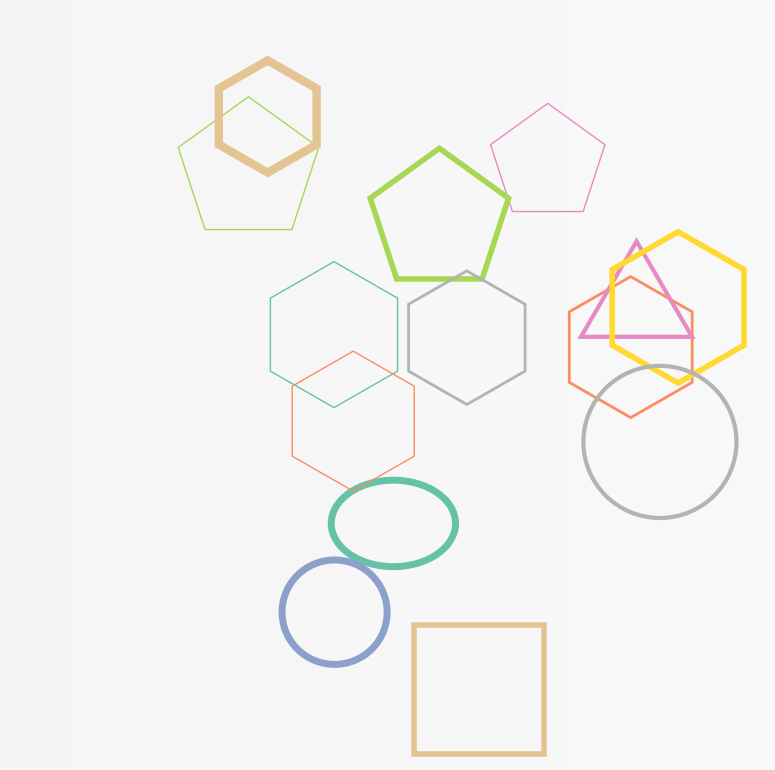[{"shape": "hexagon", "thickness": 0.5, "radius": 0.47, "center": [0.431, 0.565]}, {"shape": "oval", "thickness": 2.5, "radius": 0.4, "center": [0.508, 0.32]}, {"shape": "hexagon", "thickness": 1, "radius": 0.46, "center": [0.814, 0.549]}, {"shape": "hexagon", "thickness": 0.5, "radius": 0.45, "center": [0.456, 0.453]}, {"shape": "circle", "thickness": 2.5, "radius": 0.34, "center": [0.432, 0.205]}, {"shape": "triangle", "thickness": 1.5, "radius": 0.41, "center": [0.821, 0.604]}, {"shape": "pentagon", "thickness": 0.5, "radius": 0.39, "center": [0.707, 0.788]}, {"shape": "pentagon", "thickness": 0.5, "radius": 0.48, "center": [0.321, 0.779]}, {"shape": "pentagon", "thickness": 2, "radius": 0.47, "center": [0.567, 0.714]}, {"shape": "hexagon", "thickness": 2, "radius": 0.49, "center": [0.875, 0.601]}, {"shape": "hexagon", "thickness": 3, "radius": 0.36, "center": [0.345, 0.849]}, {"shape": "square", "thickness": 2, "radius": 0.42, "center": [0.618, 0.105]}, {"shape": "circle", "thickness": 1.5, "radius": 0.49, "center": [0.852, 0.426]}, {"shape": "hexagon", "thickness": 1, "radius": 0.43, "center": [0.602, 0.561]}]